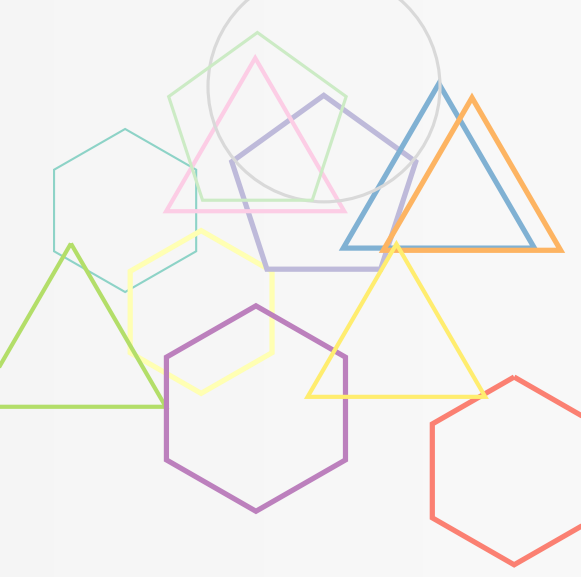[{"shape": "hexagon", "thickness": 1, "radius": 0.71, "center": [0.215, 0.635]}, {"shape": "hexagon", "thickness": 2.5, "radius": 0.7, "center": [0.346, 0.459]}, {"shape": "pentagon", "thickness": 2.5, "radius": 0.83, "center": [0.557, 0.668]}, {"shape": "hexagon", "thickness": 2.5, "radius": 0.81, "center": [0.885, 0.184]}, {"shape": "triangle", "thickness": 2.5, "radius": 0.95, "center": [0.755, 0.664]}, {"shape": "triangle", "thickness": 2.5, "radius": 0.88, "center": [0.812, 0.654]}, {"shape": "triangle", "thickness": 2, "radius": 0.94, "center": [0.122, 0.389]}, {"shape": "triangle", "thickness": 2, "radius": 0.88, "center": [0.439, 0.722]}, {"shape": "circle", "thickness": 1.5, "radius": 1.0, "center": [0.557, 0.849]}, {"shape": "hexagon", "thickness": 2.5, "radius": 0.89, "center": [0.44, 0.292]}, {"shape": "pentagon", "thickness": 1.5, "radius": 0.8, "center": [0.443, 0.782]}, {"shape": "triangle", "thickness": 2, "radius": 0.88, "center": [0.682, 0.4]}]